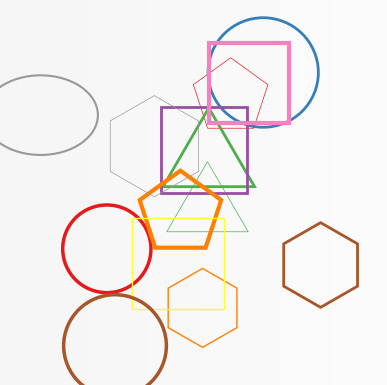[{"shape": "circle", "thickness": 2.5, "radius": 0.57, "center": [0.276, 0.354]}, {"shape": "pentagon", "thickness": 0.5, "radius": 0.51, "center": [0.595, 0.749]}, {"shape": "circle", "thickness": 2, "radius": 0.71, "center": [0.679, 0.812]}, {"shape": "triangle", "thickness": 2, "radius": 0.68, "center": [0.539, 0.583]}, {"shape": "triangle", "thickness": 0.5, "radius": 0.61, "center": [0.535, 0.459]}, {"shape": "square", "thickness": 2, "radius": 0.56, "center": [0.526, 0.611]}, {"shape": "pentagon", "thickness": 3, "radius": 0.55, "center": [0.466, 0.446]}, {"shape": "hexagon", "thickness": 1, "radius": 0.51, "center": [0.523, 0.2]}, {"shape": "square", "thickness": 1, "radius": 0.59, "center": [0.46, 0.316]}, {"shape": "hexagon", "thickness": 2, "radius": 0.55, "center": [0.827, 0.312]}, {"shape": "circle", "thickness": 2.5, "radius": 0.66, "center": [0.297, 0.102]}, {"shape": "square", "thickness": 3, "radius": 0.52, "center": [0.643, 0.783]}, {"shape": "oval", "thickness": 1.5, "radius": 0.74, "center": [0.105, 0.701]}, {"shape": "hexagon", "thickness": 0.5, "radius": 0.66, "center": [0.398, 0.62]}]